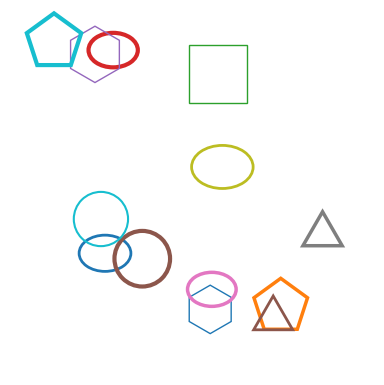[{"shape": "hexagon", "thickness": 1, "radius": 0.31, "center": [0.546, 0.196]}, {"shape": "oval", "thickness": 2, "radius": 0.34, "center": [0.273, 0.342]}, {"shape": "pentagon", "thickness": 2.5, "radius": 0.37, "center": [0.729, 0.204]}, {"shape": "square", "thickness": 1, "radius": 0.38, "center": [0.566, 0.808]}, {"shape": "oval", "thickness": 3, "radius": 0.32, "center": [0.294, 0.87]}, {"shape": "hexagon", "thickness": 1, "radius": 0.37, "center": [0.247, 0.859]}, {"shape": "triangle", "thickness": 2, "radius": 0.29, "center": [0.71, 0.173]}, {"shape": "circle", "thickness": 3, "radius": 0.36, "center": [0.37, 0.328]}, {"shape": "oval", "thickness": 2.5, "radius": 0.32, "center": [0.55, 0.248]}, {"shape": "triangle", "thickness": 2.5, "radius": 0.29, "center": [0.838, 0.391]}, {"shape": "oval", "thickness": 2, "radius": 0.4, "center": [0.578, 0.566]}, {"shape": "circle", "thickness": 1.5, "radius": 0.35, "center": [0.262, 0.431]}, {"shape": "pentagon", "thickness": 3, "radius": 0.37, "center": [0.14, 0.891]}]